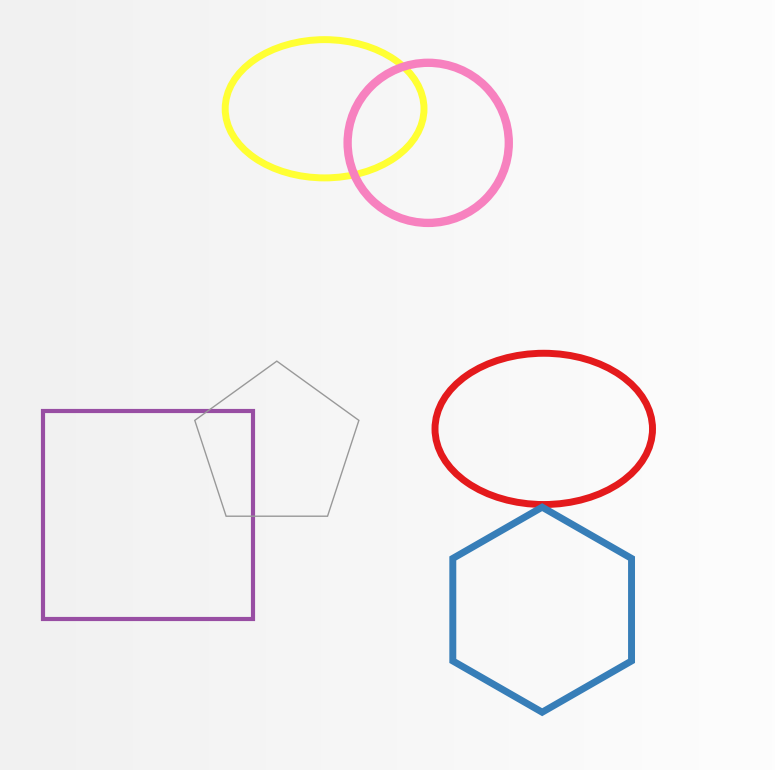[{"shape": "oval", "thickness": 2.5, "radius": 0.7, "center": [0.702, 0.443]}, {"shape": "hexagon", "thickness": 2.5, "radius": 0.67, "center": [0.7, 0.208]}, {"shape": "square", "thickness": 1.5, "radius": 0.68, "center": [0.191, 0.331]}, {"shape": "oval", "thickness": 2.5, "radius": 0.64, "center": [0.419, 0.859]}, {"shape": "circle", "thickness": 3, "radius": 0.52, "center": [0.553, 0.814]}, {"shape": "pentagon", "thickness": 0.5, "radius": 0.56, "center": [0.357, 0.42]}]